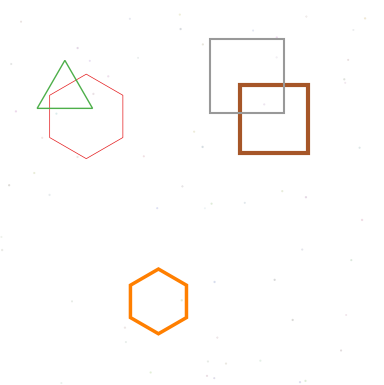[{"shape": "hexagon", "thickness": 0.5, "radius": 0.55, "center": [0.224, 0.698]}, {"shape": "triangle", "thickness": 1, "radius": 0.42, "center": [0.168, 0.76]}, {"shape": "hexagon", "thickness": 2.5, "radius": 0.42, "center": [0.412, 0.217]}, {"shape": "square", "thickness": 3, "radius": 0.44, "center": [0.712, 0.69]}, {"shape": "square", "thickness": 1.5, "radius": 0.48, "center": [0.642, 0.803]}]